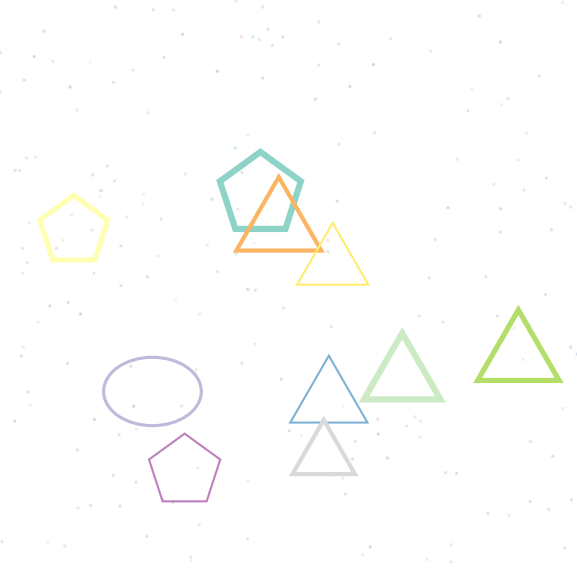[{"shape": "pentagon", "thickness": 3, "radius": 0.37, "center": [0.451, 0.662]}, {"shape": "pentagon", "thickness": 2.5, "radius": 0.31, "center": [0.128, 0.599]}, {"shape": "oval", "thickness": 1.5, "radius": 0.42, "center": [0.264, 0.321]}, {"shape": "triangle", "thickness": 1, "radius": 0.39, "center": [0.569, 0.306]}, {"shape": "triangle", "thickness": 2, "radius": 0.42, "center": [0.483, 0.608]}, {"shape": "triangle", "thickness": 2.5, "radius": 0.41, "center": [0.898, 0.381]}, {"shape": "triangle", "thickness": 2, "radius": 0.31, "center": [0.561, 0.209]}, {"shape": "pentagon", "thickness": 1, "radius": 0.32, "center": [0.32, 0.183]}, {"shape": "triangle", "thickness": 3, "radius": 0.38, "center": [0.696, 0.346]}, {"shape": "triangle", "thickness": 1, "radius": 0.36, "center": [0.576, 0.542]}]